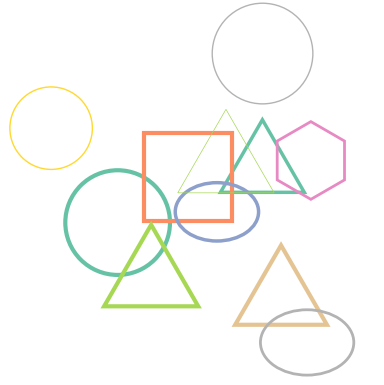[{"shape": "circle", "thickness": 3, "radius": 0.68, "center": [0.306, 0.422]}, {"shape": "triangle", "thickness": 2.5, "radius": 0.63, "center": [0.682, 0.563]}, {"shape": "square", "thickness": 3, "radius": 0.57, "center": [0.489, 0.541]}, {"shape": "oval", "thickness": 2.5, "radius": 0.54, "center": [0.563, 0.45]}, {"shape": "hexagon", "thickness": 2, "radius": 0.5, "center": [0.807, 0.583]}, {"shape": "triangle", "thickness": 0.5, "radius": 0.72, "center": [0.587, 0.571]}, {"shape": "triangle", "thickness": 3, "radius": 0.71, "center": [0.393, 0.275]}, {"shape": "circle", "thickness": 1, "radius": 0.54, "center": [0.133, 0.667]}, {"shape": "triangle", "thickness": 3, "radius": 0.69, "center": [0.73, 0.225]}, {"shape": "circle", "thickness": 1, "radius": 0.65, "center": [0.682, 0.861]}, {"shape": "oval", "thickness": 2, "radius": 0.61, "center": [0.798, 0.111]}]